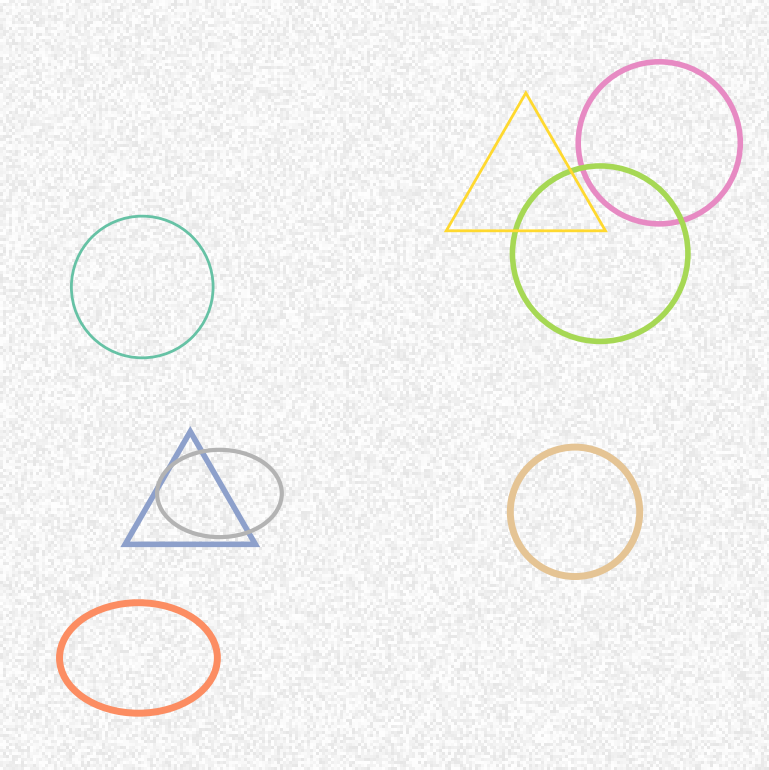[{"shape": "circle", "thickness": 1, "radius": 0.46, "center": [0.185, 0.627]}, {"shape": "oval", "thickness": 2.5, "radius": 0.51, "center": [0.18, 0.146]}, {"shape": "triangle", "thickness": 2, "radius": 0.49, "center": [0.247, 0.342]}, {"shape": "circle", "thickness": 2, "radius": 0.53, "center": [0.856, 0.815]}, {"shape": "circle", "thickness": 2, "radius": 0.57, "center": [0.779, 0.671]}, {"shape": "triangle", "thickness": 1, "radius": 0.6, "center": [0.683, 0.76]}, {"shape": "circle", "thickness": 2.5, "radius": 0.42, "center": [0.747, 0.335]}, {"shape": "oval", "thickness": 1.5, "radius": 0.41, "center": [0.285, 0.359]}]